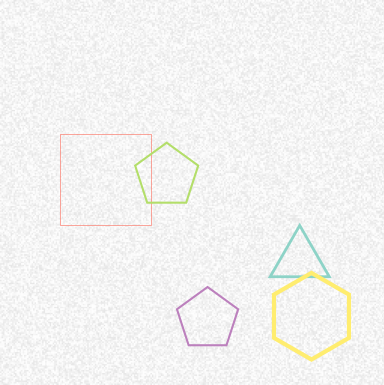[{"shape": "triangle", "thickness": 2, "radius": 0.44, "center": [0.779, 0.326]}, {"shape": "square", "thickness": 0.5, "radius": 0.59, "center": [0.274, 0.533]}, {"shape": "pentagon", "thickness": 1.5, "radius": 0.43, "center": [0.433, 0.543]}, {"shape": "pentagon", "thickness": 1.5, "radius": 0.42, "center": [0.539, 0.171]}, {"shape": "hexagon", "thickness": 3, "radius": 0.56, "center": [0.809, 0.179]}]